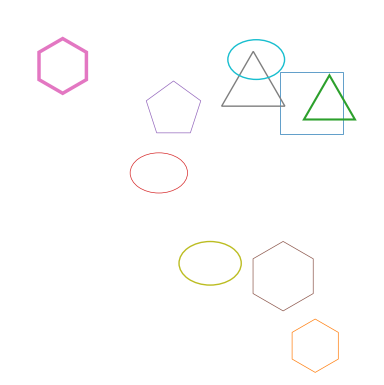[{"shape": "square", "thickness": 0.5, "radius": 0.41, "center": [0.81, 0.732]}, {"shape": "hexagon", "thickness": 0.5, "radius": 0.35, "center": [0.819, 0.102]}, {"shape": "triangle", "thickness": 1.5, "radius": 0.38, "center": [0.856, 0.728]}, {"shape": "oval", "thickness": 0.5, "radius": 0.37, "center": [0.413, 0.551]}, {"shape": "pentagon", "thickness": 0.5, "radius": 0.37, "center": [0.451, 0.715]}, {"shape": "hexagon", "thickness": 0.5, "radius": 0.45, "center": [0.735, 0.283]}, {"shape": "hexagon", "thickness": 2.5, "radius": 0.36, "center": [0.163, 0.829]}, {"shape": "triangle", "thickness": 1, "radius": 0.47, "center": [0.658, 0.772]}, {"shape": "oval", "thickness": 1, "radius": 0.4, "center": [0.546, 0.316]}, {"shape": "oval", "thickness": 1, "radius": 0.37, "center": [0.665, 0.845]}]